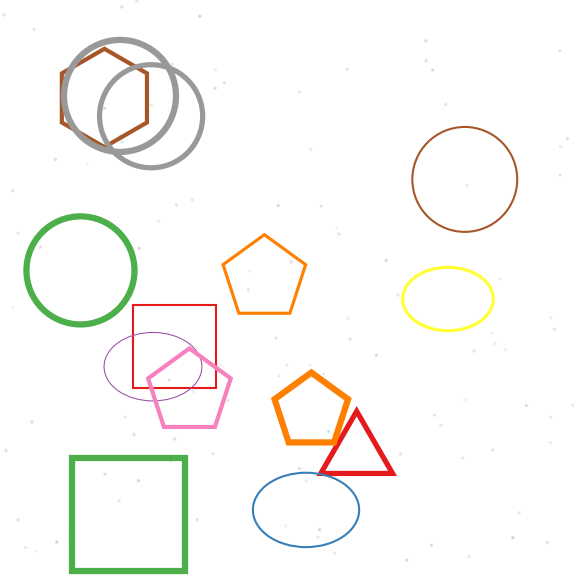[{"shape": "square", "thickness": 1, "radius": 0.36, "center": [0.302, 0.399]}, {"shape": "triangle", "thickness": 2.5, "radius": 0.36, "center": [0.618, 0.215]}, {"shape": "oval", "thickness": 1, "radius": 0.46, "center": [0.53, 0.116]}, {"shape": "square", "thickness": 3, "radius": 0.49, "center": [0.222, 0.108]}, {"shape": "circle", "thickness": 3, "radius": 0.47, "center": [0.139, 0.531]}, {"shape": "oval", "thickness": 0.5, "radius": 0.42, "center": [0.265, 0.364]}, {"shape": "pentagon", "thickness": 3, "radius": 0.33, "center": [0.539, 0.287]}, {"shape": "pentagon", "thickness": 1.5, "radius": 0.38, "center": [0.458, 0.518]}, {"shape": "oval", "thickness": 1.5, "radius": 0.39, "center": [0.776, 0.481]}, {"shape": "hexagon", "thickness": 2, "radius": 0.43, "center": [0.181, 0.83]}, {"shape": "circle", "thickness": 1, "radius": 0.45, "center": [0.805, 0.688]}, {"shape": "pentagon", "thickness": 2, "radius": 0.38, "center": [0.328, 0.321]}, {"shape": "circle", "thickness": 3, "radius": 0.48, "center": [0.208, 0.833]}, {"shape": "circle", "thickness": 2.5, "radius": 0.45, "center": [0.262, 0.798]}]